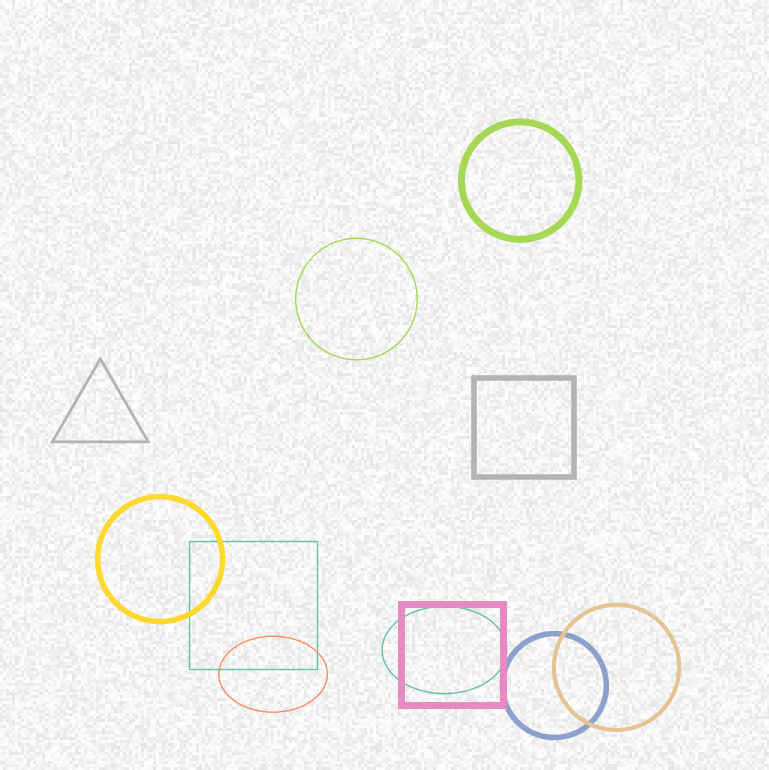[{"shape": "oval", "thickness": 0.5, "radius": 0.4, "center": [0.577, 0.156]}, {"shape": "square", "thickness": 0.5, "radius": 0.41, "center": [0.329, 0.214]}, {"shape": "oval", "thickness": 0.5, "radius": 0.35, "center": [0.355, 0.124]}, {"shape": "circle", "thickness": 2, "radius": 0.34, "center": [0.72, 0.11]}, {"shape": "square", "thickness": 2.5, "radius": 0.33, "center": [0.587, 0.15]}, {"shape": "circle", "thickness": 2.5, "radius": 0.38, "center": [0.676, 0.765]}, {"shape": "circle", "thickness": 0.5, "radius": 0.39, "center": [0.463, 0.612]}, {"shape": "circle", "thickness": 2, "radius": 0.41, "center": [0.208, 0.274]}, {"shape": "circle", "thickness": 1.5, "radius": 0.41, "center": [0.801, 0.133]}, {"shape": "triangle", "thickness": 1, "radius": 0.36, "center": [0.13, 0.462]}, {"shape": "square", "thickness": 2, "radius": 0.32, "center": [0.681, 0.444]}]